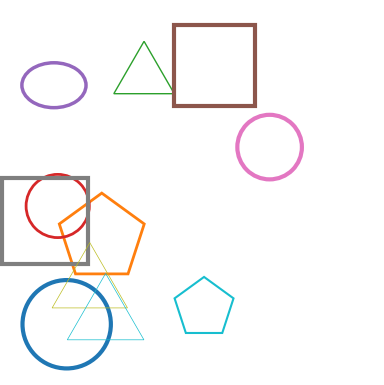[{"shape": "circle", "thickness": 3, "radius": 0.57, "center": [0.173, 0.158]}, {"shape": "pentagon", "thickness": 2, "radius": 0.58, "center": [0.264, 0.382]}, {"shape": "triangle", "thickness": 1, "radius": 0.45, "center": [0.374, 0.802]}, {"shape": "circle", "thickness": 2, "radius": 0.41, "center": [0.15, 0.465]}, {"shape": "oval", "thickness": 2.5, "radius": 0.42, "center": [0.14, 0.779]}, {"shape": "square", "thickness": 3, "radius": 0.52, "center": [0.558, 0.83]}, {"shape": "circle", "thickness": 3, "radius": 0.42, "center": [0.7, 0.618]}, {"shape": "square", "thickness": 3, "radius": 0.56, "center": [0.116, 0.425]}, {"shape": "triangle", "thickness": 0.5, "radius": 0.57, "center": [0.233, 0.257]}, {"shape": "pentagon", "thickness": 1.5, "radius": 0.4, "center": [0.53, 0.2]}, {"shape": "triangle", "thickness": 0.5, "radius": 0.57, "center": [0.274, 0.175]}]